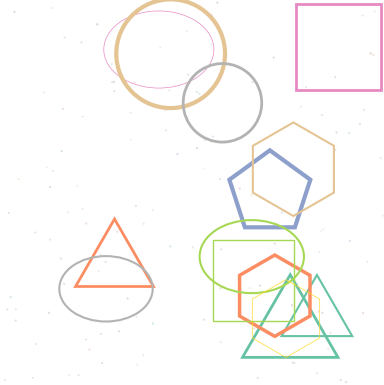[{"shape": "triangle", "thickness": 2, "radius": 0.72, "center": [0.754, 0.143]}, {"shape": "triangle", "thickness": 1.5, "radius": 0.53, "center": [0.823, 0.18]}, {"shape": "triangle", "thickness": 2, "radius": 0.58, "center": [0.297, 0.314]}, {"shape": "hexagon", "thickness": 2.5, "radius": 0.53, "center": [0.714, 0.232]}, {"shape": "pentagon", "thickness": 3, "radius": 0.55, "center": [0.701, 0.499]}, {"shape": "square", "thickness": 2, "radius": 0.55, "center": [0.879, 0.878]}, {"shape": "oval", "thickness": 0.5, "radius": 0.72, "center": [0.413, 0.871]}, {"shape": "oval", "thickness": 1.5, "radius": 0.68, "center": [0.654, 0.333]}, {"shape": "square", "thickness": 1, "radius": 0.53, "center": [0.659, 0.272]}, {"shape": "hexagon", "thickness": 0.5, "radius": 0.51, "center": [0.743, 0.173]}, {"shape": "hexagon", "thickness": 1.5, "radius": 0.61, "center": [0.762, 0.56]}, {"shape": "circle", "thickness": 3, "radius": 0.71, "center": [0.443, 0.86]}, {"shape": "oval", "thickness": 1.5, "radius": 0.61, "center": [0.275, 0.25]}, {"shape": "circle", "thickness": 2, "radius": 0.51, "center": [0.578, 0.733]}]